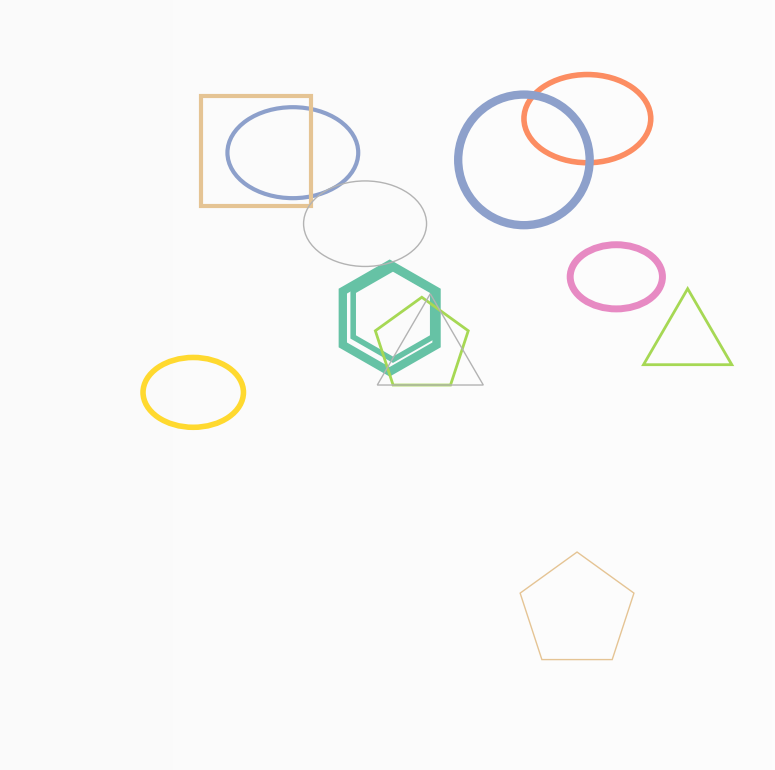[{"shape": "hexagon", "thickness": 3, "radius": 0.35, "center": [0.503, 0.587]}, {"shape": "hexagon", "thickness": 2, "radius": 0.3, "center": [0.507, 0.592]}, {"shape": "oval", "thickness": 2, "radius": 0.41, "center": [0.758, 0.846]}, {"shape": "oval", "thickness": 1.5, "radius": 0.42, "center": [0.378, 0.802]}, {"shape": "circle", "thickness": 3, "radius": 0.42, "center": [0.676, 0.792]}, {"shape": "oval", "thickness": 2.5, "radius": 0.3, "center": [0.795, 0.641]}, {"shape": "triangle", "thickness": 1, "radius": 0.33, "center": [0.887, 0.559]}, {"shape": "pentagon", "thickness": 1, "radius": 0.32, "center": [0.544, 0.551]}, {"shape": "oval", "thickness": 2, "radius": 0.32, "center": [0.249, 0.49]}, {"shape": "square", "thickness": 1.5, "radius": 0.36, "center": [0.331, 0.804]}, {"shape": "pentagon", "thickness": 0.5, "radius": 0.39, "center": [0.745, 0.206]}, {"shape": "oval", "thickness": 0.5, "radius": 0.4, "center": [0.471, 0.709]}, {"shape": "triangle", "thickness": 0.5, "radius": 0.39, "center": [0.555, 0.539]}]